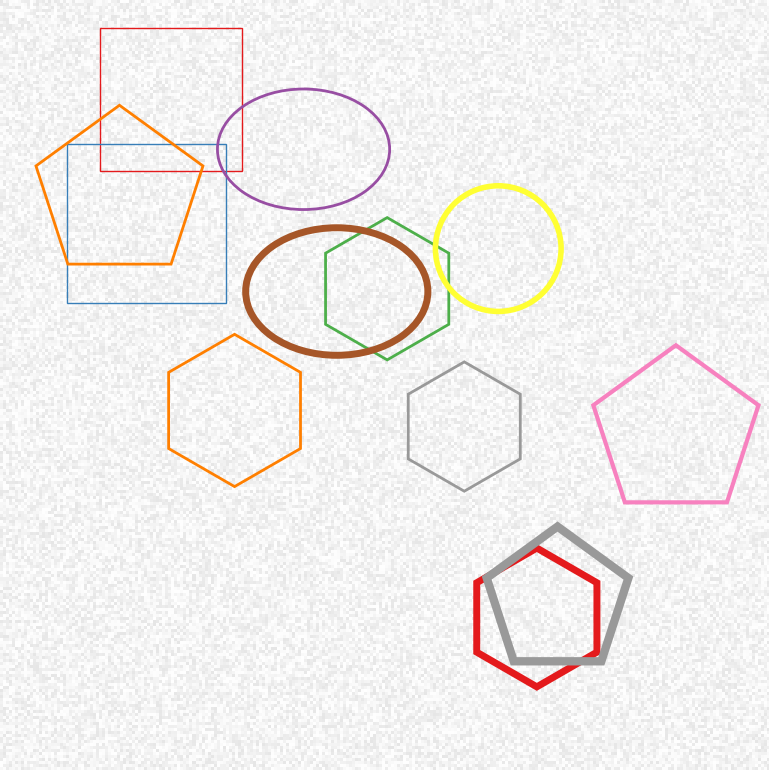[{"shape": "square", "thickness": 0.5, "radius": 0.46, "center": [0.222, 0.87]}, {"shape": "hexagon", "thickness": 2.5, "radius": 0.45, "center": [0.697, 0.198]}, {"shape": "square", "thickness": 0.5, "radius": 0.52, "center": [0.19, 0.71]}, {"shape": "hexagon", "thickness": 1, "radius": 0.46, "center": [0.503, 0.625]}, {"shape": "oval", "thickness": 1, "radius": 0.56, "center": [0.394, 0.806]}, {"shape": "hexagon", "thickness": 1, "radius": 0.49, "center": [0.305, 0.467]}, {"shape": "pentagon", "thickness": 1, "radius": 0.57, "center": [0.155, 0.749]}, {"shape": "circle", "thickness": 2, "radius": 0.41, "center": [0.647, 0.677]}, {"shape": "oval", "thickness": 2.5, "radius": 0.59, "center": [0.437, 0.621]}, {"shape": "pentagon", "thickness": 1.5, "radius": 0.56, "center": [0.878, 0.439]}, {"shape": "pentagon", "thickness": 3, "radius": 0.48, "center": [0.724, 0.219]}, {"shape": "hexagon", "thickness": 1, "radius": 0.42, "center": [0.603, 0.446]}]